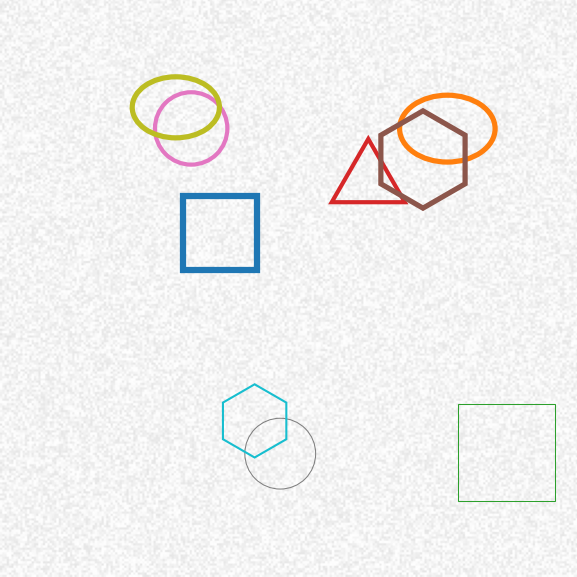[{"shape": "square", "thickness": 3, "radius": 0.32, "center": [0.381, 0.596]}, {"shape": "oval", "thickness": 2.5, "radius": 0.41, "center": [0.775, 0.776]}, {"shape": "square", "thickness": 0.5, "radius": 0.42, "center": [0.877, 0.215]}, {"shape": "triangle", "thickness": 2, "radius": 0.37, "center": [0.638, 0.686]}, {"shape": "hexagon", "thickness": 2.5, "radius": 0.42, "center": [0.732, 0.723]}, {"shape": "circle", "thickness": 2, "radius": 0.31, "center": [0.331, 0.777]}, {"shape": "circle", "thickness": 0.5, "radius": 0.31, "center": [0.485, 0.214]}, {"shape": "oval", "thickness": 2.5, "radius": 0.38, "center": [0.304, 0.813]}, {"shape": "hexagon", "thickness": 1, "radius": 0.32, "center": [0.441, 0.27]}]